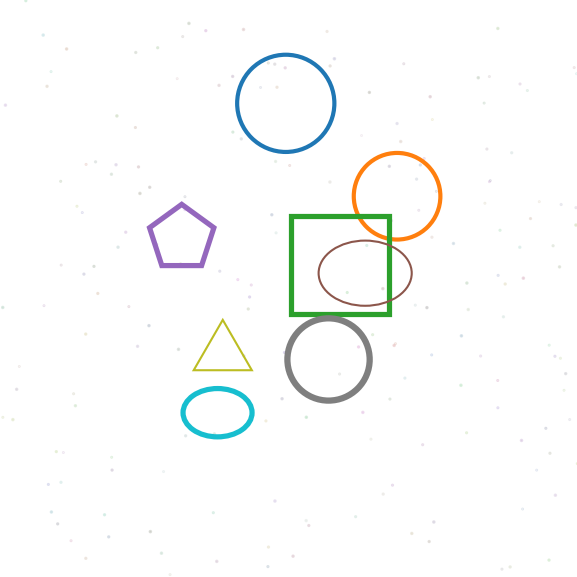[{"shape": "circle", "thickness": 2, "radius": 0.42, "center": [0.495, 0.82]}, {"shape": "circle", "thickness": 2, "radius": 0.37, "center": [0.688, 0.659]}, {"shape": "square", "thickness": 2.5, "radius": 0.42, "center": [0.589, 0.541]}, {"shape": "pentagon", "thickness": 2.5, "radius": 0.29, "center": [0.315, 0.587]}, {"shape": "oval", "thickness": 1, "radius": 0.4, "center": [0.632, 0.526]}, {"shape": "circle", "thickness": 3, "radius": 0.36, "center": [0.569, 0.377]}, {"shape": "triangle", "thickness": 1, "radius": 0.29, "center": [0.386, 0.387]}, {"shape": "oval", "thickness": 2.5, "radius": 0.3, "center": [0.377, 0.284]}]